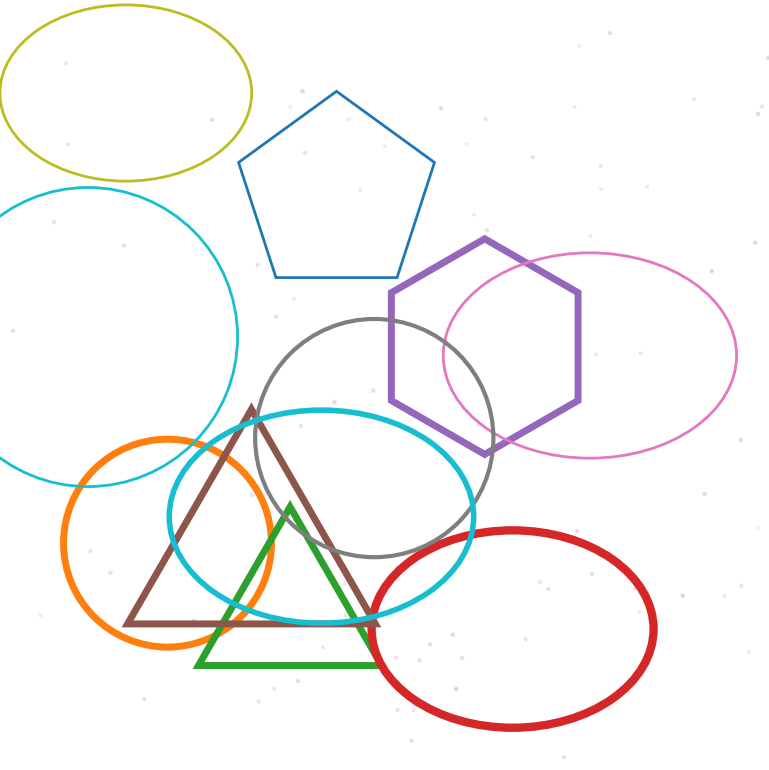[{"shape": "pentagon", "thickness": 1, "radius": 0.67, "center": [0.437, 0.748]}, {"shape": "circle", "thickness": 2.5, "radius": 0.68, "center": [0.218, 0.295]}, {"shape": "triangle", "thickness": 2.5, "radius": 0.69, "center": [0.377, 0.204]}, {"shape": "oval", "thickness": 3, "radius": 0.92, "center": [0.666, 0.183]}, {"shape": "hexagon", "thickness": 2.5, "radius": 0.7, "center": [0.629, 0.55]}, {"shape": "triangle", "thickness": 2.5, "radius": 0.93, "center": [0.327, 0.283]}, {"shape": "oval", "thickness": 1, "radius": 0.95, "center": [0.766, 0.538]}, {"shape": "circle", "thickness": 1.5, "radius": 0.77, "center": [0.486, 0.431]}, {"shape": "oval", "thickness": 1, "radius": 0.82, "center": [0.163, 0.879]}, {"shape": "oval", "thickness": 2, "radius": 0.99, "center": [0.417, 0.329]}, {"shape": "circle", "thickness": 1, "radius": 0.97, "center": [0.114, 0.562]}]